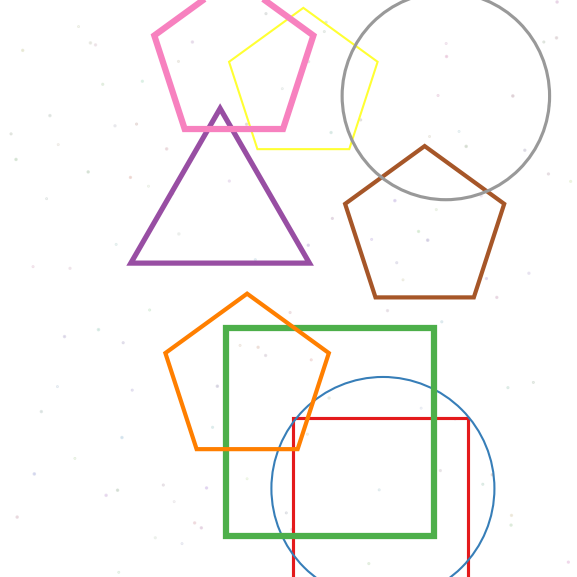[{"shape": "square", "thickness": 1.5, "radius": 0.76, "center": [0.658, 0.123]}, {"shape": "circle", "thickness": 1, "radius": 0.97, "center": [0.663, 0.153]}, {"shape": "square", "thickness": 3, "radius": 0.9, "center": [0.572, 0.251]}, {"shape": "triangle", "thickness": 2.5, "radius": 0.89, "center": [0.381, 0.633]}, {"shape": "pentagon", "thickness": 2, "radius": 0.74, "center": [0.428, 0.342]}, {"shape": "pentagon", "thickness": 1, "radius": 0.68, "center": [0.525, 0.85]}, {"shape": "pentagon", "thickness": 2, "radius": 0.72, "center": [0.735, 0.601]}, {"shape": "pentagon", "thickness": 3, "radius": 0.72, "center": [0.405, 0.893]}, {"shape": "circle", "thickness": 1.5, "radius": 0.9, "center": [0.772, 0.833]}]